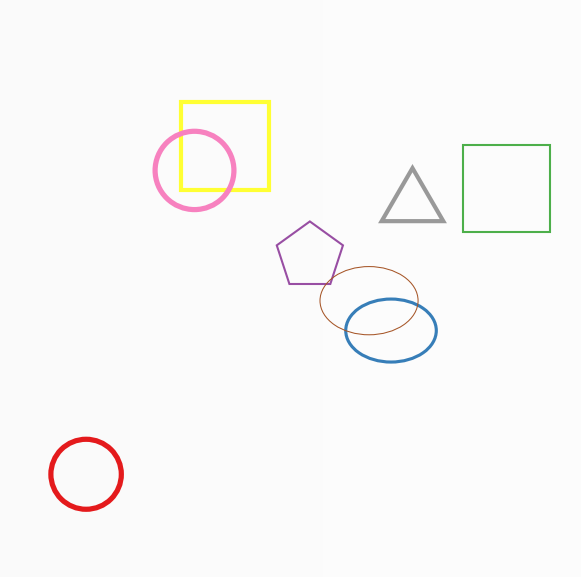[{"shape": "circle", "thickness": 2.5, "radius": 0.3, "center": [0.148, 0.178]}, {"shape": "oval", "thickness": 1.5, "radius": 0.39, "center": [0.673, 0.427]}, {"shape": "square", "thickness": 1, "radius": 0.37, "center": [0.872, 0.673]}, {"shape": "pentagon", "thickness": 1, "radius": 0.3, "center": [0.533, 0.556]}, {"shape": "square", "thickness": 2, "radius": 0.38, "center": [0.387, 0.746]}, {"shape": "oval", "thickness": 0.5, "radius": 0.42, "center": [0.635, 0.478]}, {"shape": "circle", "thickness": 2.5, "radius": 0.34, "center": [0.335, 0.704]}, {"shape": "triangle", "thickness": 2, "radius": 0.31, "center": [0.71, 0.647]}]